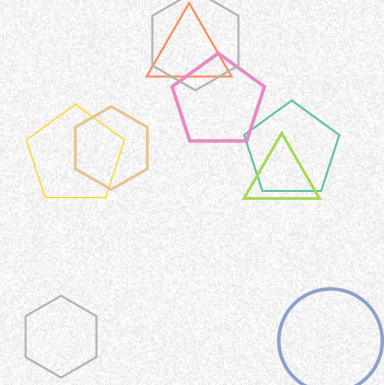[{"shape": "pentagon", "thickness": 1.5, "radius": 0.65, "center": [0.758, 0.609]}, {"shape": "triangle", "thickness": 1.5, "radius": 0.64, "center": [0.491, 0.865]}, {"shape": "circle", "thickness": 2.5, "radius": 0.67, "center": [0.859, 0.115]}, {"shape": "pentagon", "thickness": 2.5, "radius": 0.63, "center": [0.567, 0.736]}, {"shape": "triangle", "thickness": 2, "radius": 0.57, "center": [0.732, 0.541]}, {"shape": "pentagon", "thickness": 1, "radius": 0.67, "center": [0.196, 0.595]}, {"shape": "hexagon", "thickness": 2, "radius": 0.54, "center": [0.289, 0.616]}, {"shape": "hexagon", "thickness": 1.5, "radius": 0.65, "center": [0.508, 0.894]}, {"shape": "hexagon", "thickness": 1.5, "radius": 0.53, "center": [0.159, 0.126]}]